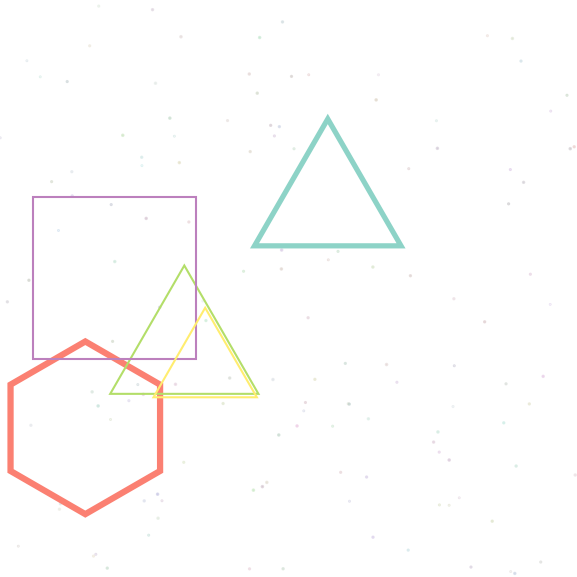[{"shape": "triangle", "thickness": 2.5, "radius": 0.73, "center": [0.568, 0.647]}, {"shape": "hexagon", "thickness": 3, "radius": 0.75, "center": [0.148, 0.258]}, {"shape": "triangle", "thickness": 1, "radius": 0.74, "center": [0.319, 0.391]}, {"shape": "square", "thickness": 1, "radius": 0.7, "center": [0.198, 0.518]}, {"shape": "triangle", "thickness": 1, "radius": 0.52, "center": [0.355, 0.363]}]